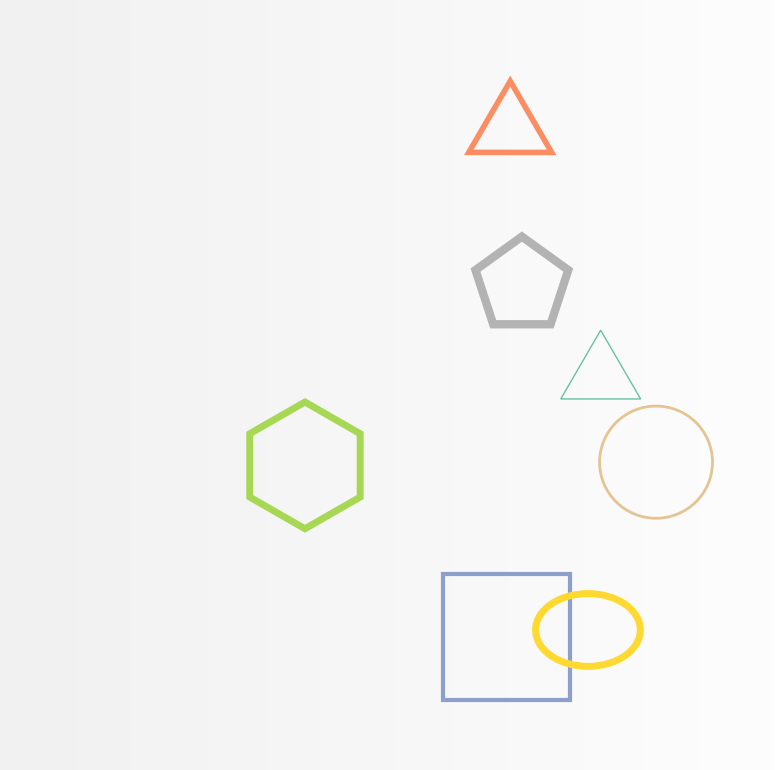[{"shape": "triangle", "thickness": 0.5, "radius": 0.3, "center": [0.775, 0.512]}, {"shape": "triangle", "thickness": 2, "radius": 0.31, "center": [0.658, 0.833]}, {"shape": "square", "thickness": 1.5, "radius": 0.41, "center": [0.653, 0.172]}, {"shape": "hexagon", "thickness": 2.5, "radius": 0.41, "center": [0.393, 0.396]}, {"shape": "oval", "thickness": 2.5, "radius": 0.34, "center": [0.759, 0.182]}, {"shape": "circle", "thickness": 1, "radius": 0.36, "center": [0.846, 0.4]}, {"shape": "pentagon", "thickness": 3, "radius": 0.31, "center": [0.673, 0.63]}]